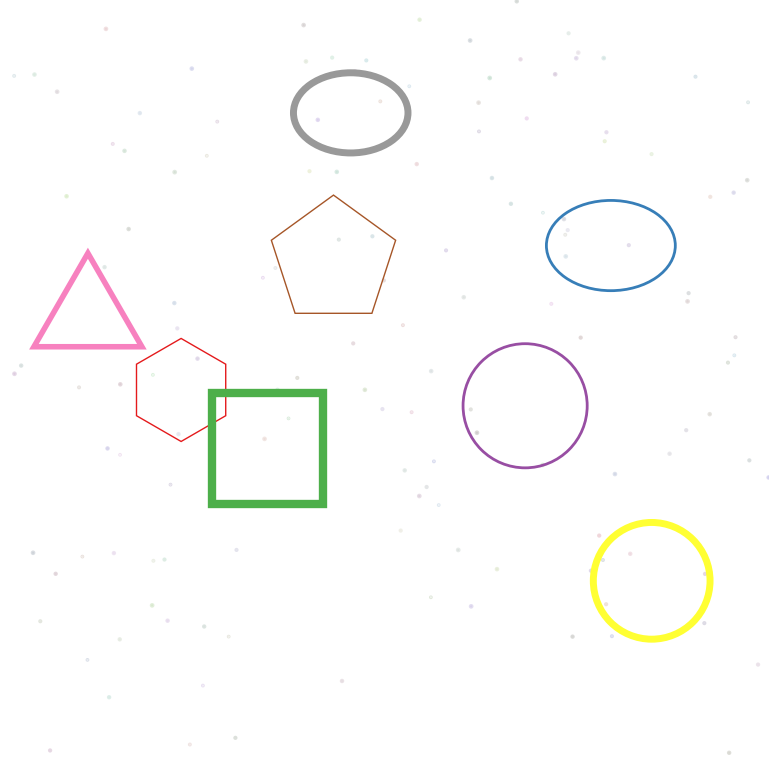[{"shape": "hexagon", "thickness": 0.5, "radius": 0.33, "center": [0.235, 0.494]}, {"shape": "oval", "thickness": 1, "radius": 0.42, "center": [0.793, 0.681]}, {"shape": "square", "thickness": 3, "radius": 0.36, "center": [0.347, 0.418]}, {"shape": "circle", "thickness": 1, "radius": 0.4, "center": [0.682, 0.473]}, {"shape": "circle", "thickness": 2.5, "radius": 0.38, "center": [0.846, 0.246]}, {"shape": "pentagon", "thickness": 0.5, "radius": 0.42, "center": [0.433, 0.662]}, {"shape": "triangle", "thickness": 2, "radius": 0.4, "center": [0.114, 0.59]}, {"shape": "oval", "thickness": 2.5, "radius": 0.37, "center": [0.455, 0.853]}]